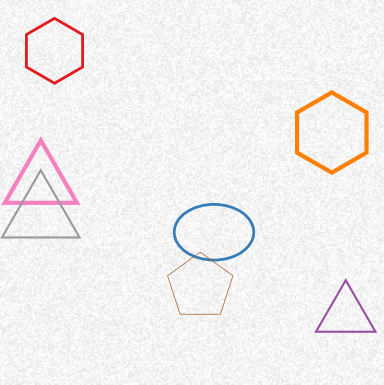[{"shape": "hexagon", "thickness": 2, "radius": 0.42, "center": [0.142, 0.868]}, {"shape": "oval", "thickness": 2, "radius": 0.52, "center": [0.556, 0.397]}, {"shape": "triangle", "thickness": 1.5, "radius": 0.45, "center": [0.898, 0.183]}, {"shape": "hexagon", "thickness": 3, "radius": 0.52, "center": [0.862, 0.656]}, {"shape": "pentagon", "thickness": 0.5, "radius": 0.45, "center": [0.52, 0.256]}, {"shape": "triangle", "thickness": 3, "radius": 0.54, "center": [0.106, 0.527]}, {"shape": "triangle", "thickness": 1.5, "radius": 0.58, "center": [0.106, 0.441]}]